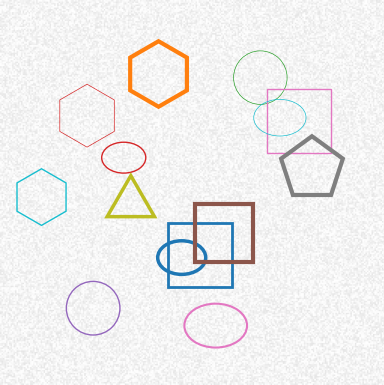[{"shape": "oval", "thickness": 2.5, "radius": 0.31, "center": [0.472, 0.331]}, {"shape": "square", "thickness": 2, "radius": 0.41, "center": [0.519, 0.337]}, {"shape": "hexagon", "thickness": 3, "radius": 0.43, "center": [0.412, 0.808]}, {"shape": "circle", "thickness": 0.5, "radius": 0.35, "center": [0.676, 0.798]}, {"shape": "hexagon", "thickness": 0.5, "radius": 0.41, "center": [0.226, 0.7]}, {"shape": "oval", "thickness": 1, "radius": 0.29, "center": [0.321, 0.59]}, {"shape": "circle", "thickness": 1, "radius": 0.35, "center": [0.242, 0.199]}, {"shape": "square", "thickness": 3, "radius": 0.38, "center": [0.583, 0.395]}, {"shape": "square", "thickness": 1, "radius": 0.41, "center": [0.776, 0.686]}, {"shape": "oval", "thickness": 1.5, "radius": 0.41, "center": [0.56, 0.154]}, {"shape": "pentagon", "thickness": 3, "radius": 0.42, "center": [0.81, 0.562]}, {"shape": "triangle", "thickness": 2.5, "radius": 0.35, "center": [0.34, 0.473]}, {"shape": "hexagon", "thickness": 1, "radius": 0.37, "center": [0.108, 0.488]}, {"shape": "oval", "thickness": 0.5, "radius": 0.34, "center": [0.727, 0.694]}]